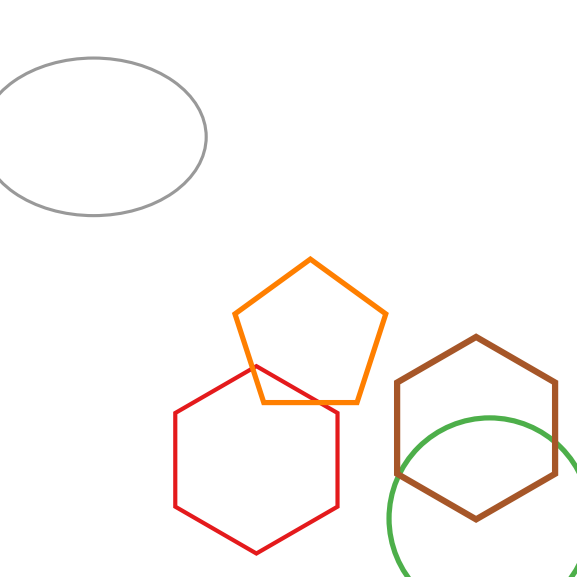[{"shape": "hexagon", "thickness": 2, "radius": 0.81, "center": [0.444, 0.203]}, {"shape": "circle", "thickness": 2.5, "radius": 0.87, "center": [0.848, 0.101]}, {"shape": "pentagon", "thickness": 2.5, "radius": 0.69, "center": [0.537, 0.413]}, {"shape": "hexagon", "thickness": 3, "radius": 0.79, "center": [0.824, 0.258]}, {"shape": "oval", "thickness": 1.5, "radius": 0.97, "center": [0.162, 0.762]}]